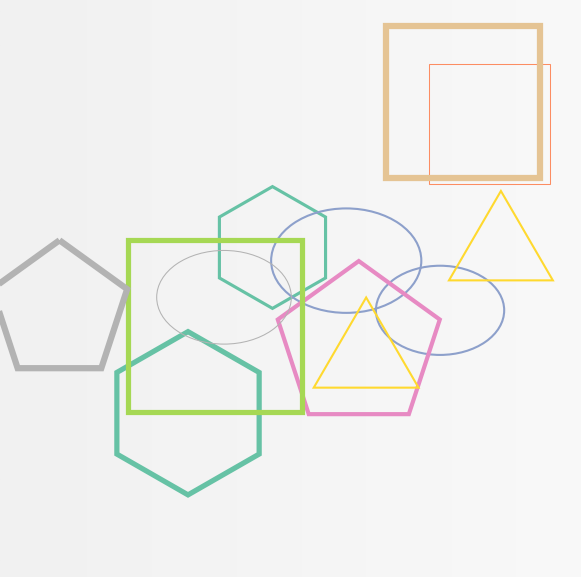[{"shape": "hexagon", "thickness": 1.5, "radius": 0.53, "center": [0.469, 0.571]}, {"shape": "hexagon", "thickness": 2.5, "radius": 0.71, "center": [0.323, 0.284]}, {"shape": "square", "thickness": 0.5, "radius": 0.52, "center": [0.842, 0.785]}, {"shape": "oval", "thickness": 1, "radius": 0.55, "center": [0.757, 0.462]}, {"shape": "oval", "thickness": 1, "radius": 0.65, "center": [0.596, 0.548]}, {"shape": "pentagon", "thickness": 2, "radius": 0.73, "center": [0.617, 0.401]}, {"shape": "square", "thickness": 2.5, "radius": 0.75, "center": [0.37, 0.435]}, {"shape": "triangle", "thickness": 1, "radius": 0.52, "center": [0.862, 0.565]}, {"shape": "triangle", "thickness": 1, "radius": 0.52, "center": [0.63, 0.38]}, {"shape": "square", "thickness": 3, "radius": 0.66, "center": [0.796, 0.822]}, {"shape": "pentagon", "thickness": 3, "radius": 0.61, "center": [0.102, 0.461]}, {"shape": "oval", "thickness": 0.5, "radius": 0.58, "center": [0.385, 0.484]}]